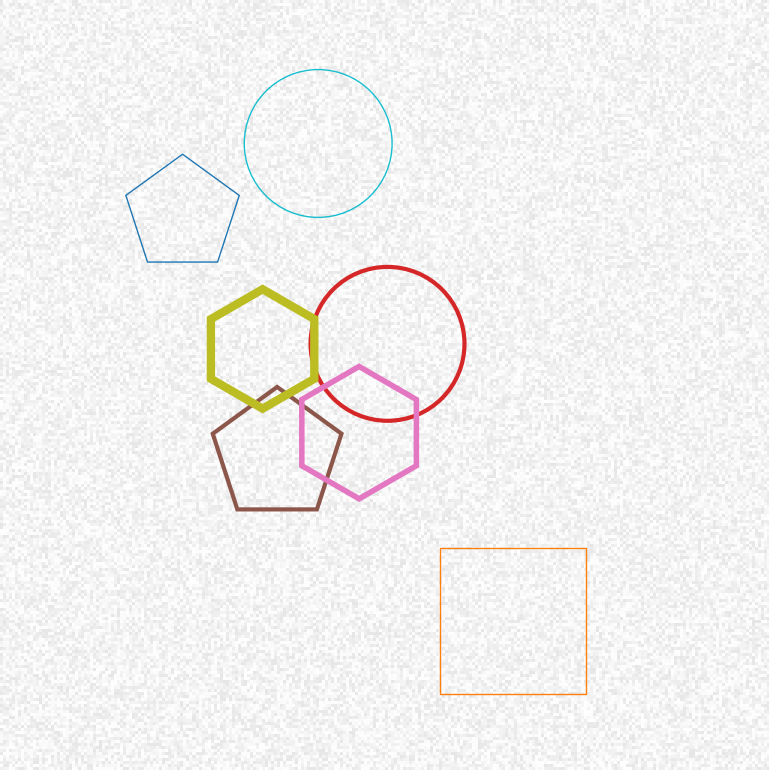[{"shape": "pentagon", "thickness": 0.5, "radius": 0.39, "center": [0.237, 0.722]}, {"shape": "square", "thickness": 0.5, "radius": 0.48, "center": [0.667, 0.193]}, {"shape": "circle", "thickness": 1.5, "radius": 0.5, "center": [0.503, 0.553]}, {"shape": "pentagon", "thickness": 1.5, "radius": 0.44, "center": [0.36, 0.41]}, {"shape": "hexagon", "thickness": 2, "radius": 0.43, "center": [0.466, 0.438]}, {"shape": "hexagon", "thickness": 3, "radius": 0.39, "center": [0.341, 0.547]}, {"shape": "circle", "thickness": 0.5, "radius": 0.48, "center": [0.413, 0.814]}]